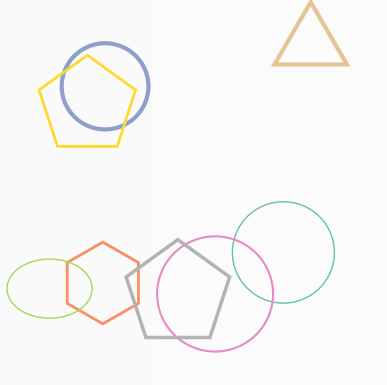[{"shape": "circle", "thickness": 1, "radius": 0.66, "center": [0.731, 0.344]}, {"shape": "hexagon", "thickness": 2, "radius": 0.53, "center": [0.265, 0.265]}, {"shape": "circle", "thickness": 3, "radius": 0.56, "center": [0.271, 0.776]}, {"shape": "circle", "thickness": 1.5, "radius": 0.75, "center": [0.555, 0.237]}, {"shape": "oval", "thickness": 1, "radius": 0.55, "center": [0.128, 0.25]}, {"shape": "pentagon", "thickness": 2, "radius": 0.65, "center": [0.225, 0.726]}, {"shape": "triangle", "thickness": 3, "radius": 0.54, "center": [0.802, 0.886]}, {"shape": "pentagon", "thickness": 2.5, "radius": 0.7, "center": [0.459, 0.237]}]